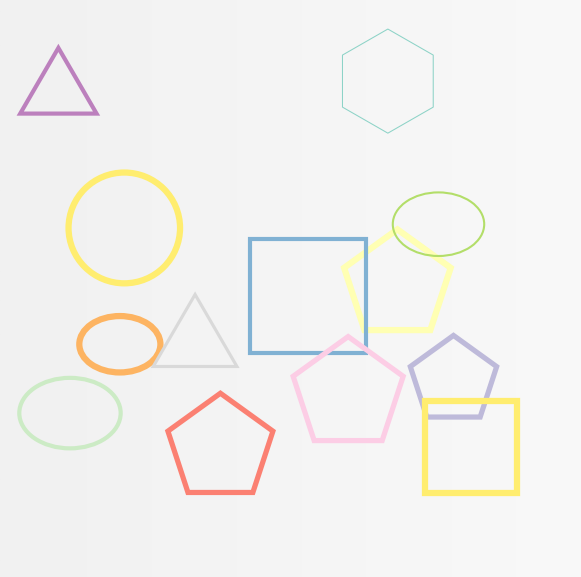[{"shape": "hexagon", "thickness": 0.5, "radius": 0.45, "center": [0.667, 0.859]}, {"shape": "pentagon", "thickness": 3, "radius": 0.48, "center": [0.684, 0.506]}, {"shape": "pentagon", "thickness": 2.5, "radius": 0.39, "center": [0.78, 0.34]}, {"shape": "pentagon", "thickness": 2.5, "radius": 0.47, "center": [0.379, 0.223]}, {"shape": "square", "thickness": 2, "radius": 0.5, "center": [0.53, 0.487]}, {"shape": "oval", "thickness": 3, "radius": 0.35, "center": [0.206, 0.403]}, {"shape": "oval", "thickness": 1, "radius": 0.39, "center": [0.754, 0.611]}, {"shape": "pentagon", "thickness": 2.5, "radius": 0.5, "center": [0.599, 0.317]}, {"shape": "triangle", "thickness": 1.5, "radius": 0.42, "center": [0.336, 0.406]}, {"shape": "triangle", "thickness": 2, "radius": 0.38, "center": [0.1, 0.84]}, {"shape": "oval", "thickness": 2, "radius": 0.44, "center": [0.12, 0.284]}, {"shape": "circle", "thickness": 3, "radius": 0.48, "center": [0.214, 0.604]}, {"shape": "square", "thickness": 3, "radius": 0.4, "center": [0.81, 0.225]}]